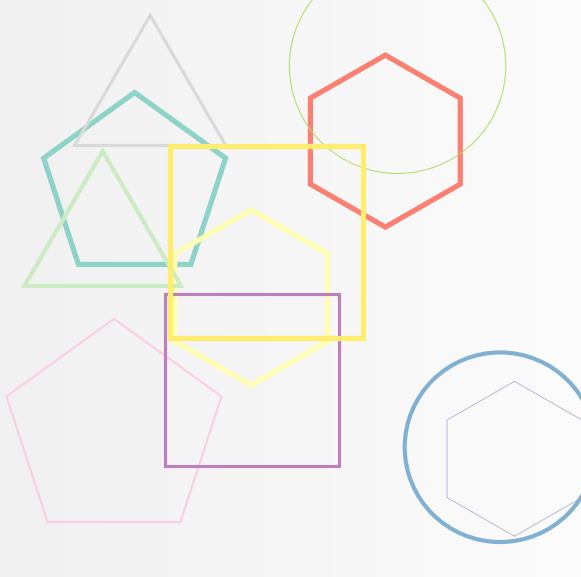[{"shape": "pentagon", "thickness": 2.5, "radius": 0.82, "center": [0.232, 0.674]}, {"shape": "hexagon", "thickness": 2.5, "radius": 0.76, "center": [0.432, 0.484]}, {"shape": "hexagon", "thickness": 0.5, "radius": 0.67, "center": [0.885, 0.205]}, {"shape": "hexagon", "thickness": 2.5, "radius": 0.74, "center": [0.663, 0.755]}, {"shape": "circle", "thickness": 2, "radius": 0.82, "center": [0.86, 0.225]}, {"shape": "circle", "thickness": 0.5, "radius": 0.93, "center": [0.684, 0.885]}, {"shape": "pentagon", "thickness": 1, "radius": 0.97, "center": [0.196, 0.253]}, {"shape": "triangle", "thickness": 1.5, "radius": 0.75, "center": [0.258, 0.822]}, {"shape": "square", "thickness": 1.5, "radius": 0.74, "center": [0.434, 0.342]}, {"shape": "triangle", "thickness": 2, "radius": 0.78, "center": [0.177, 0.582]}, {"shape": "square", "thickness": 2.5, "radius": 0.83, "center": [0.458, 0.579]}]